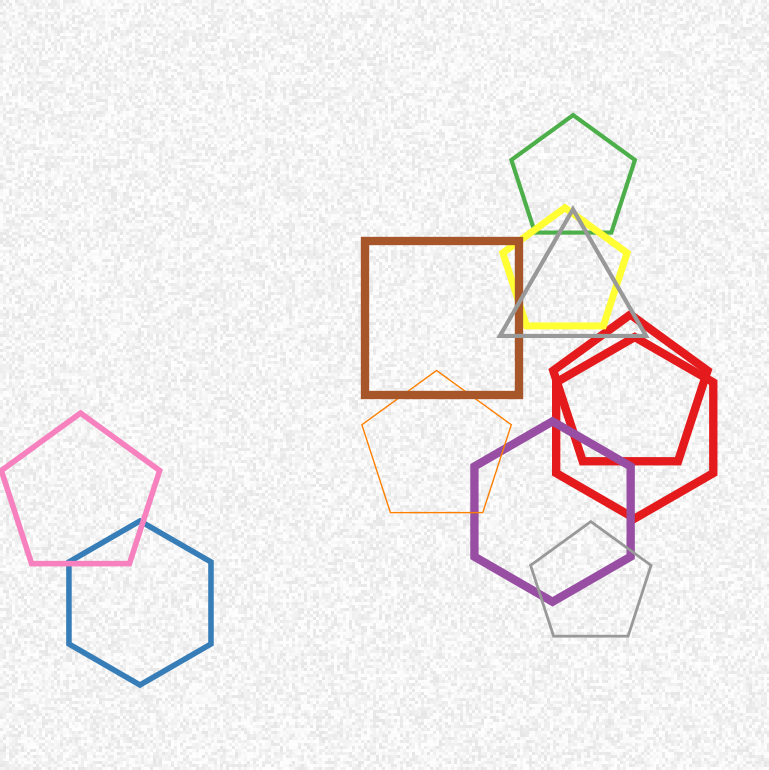[{"shape": "pentagon", "thickness": 3, "radius": 0.53, "center": [0.819, 0.486]}, {"shape": "hexagon", "thickness": 3, "radius": 0.59, "center": [0.824, 0.444]}, {"shape": "hexagon", "thickness": 2, "radius": 0.53, "center": [0.182, 0.217]}, {"shape": "pentagon", "thickness": 1.5, "radius": 0.42, "center": [0.744, 0.766]}, {"shape": "hexagon", "thickness": 3, "radius": 0.59, "center": [0.718, 0.336]}, {"shape": "pentagon", "thickness": 0.5, "radius": 0.51, "center": [0.567, 0.417]}, {"shape": "pentagon", "thickness": 2.5, "radius": 0.42, "center": [0.734, 0.645]}, {"shape": "square", "thickness": 3, "radius": 0.5, "center": [0.574, 0.587]}, {"shape": "pentagon", "thickness": 2, "radius": 0.54, "center": [0.105, 0.355]}, {"shape": "triangle", "thickness": 1.5, "radius": 0.55, "center": [0.744, 0.619]}, {"shape": "pentagon", "thickness": 1, "radius": 0.41, "center": [0.767, 0.24]}]